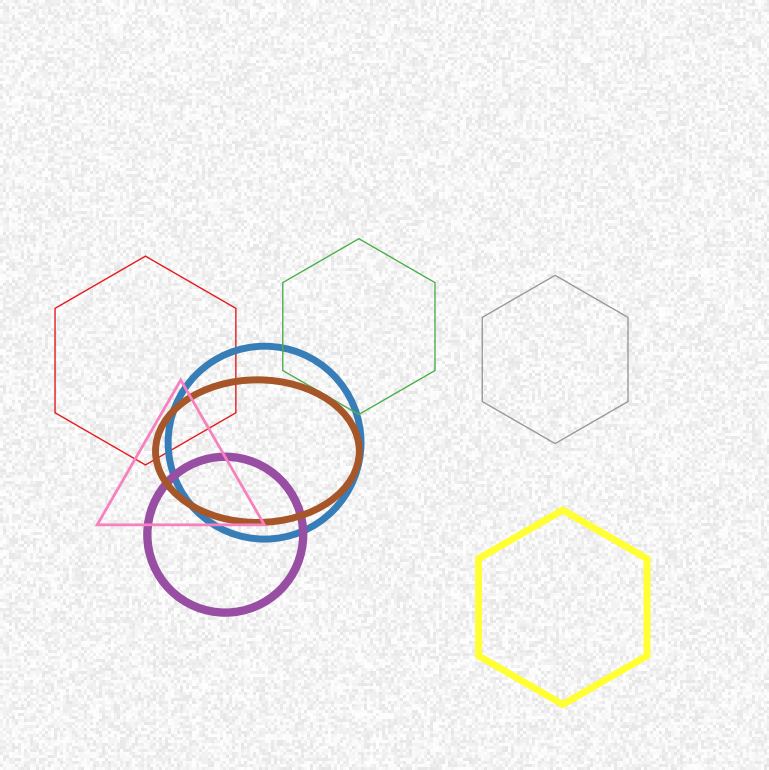[{"shape": "hexagon", "thickness": 0.5, "radius": 0.68, "center": [0.189, 0.532]}, {"shape": "circle", "thickness": 2.5, "radius": 0.63, "center": [0.344, 0.425]}, {"shape": "hexagon", "thickness": 0.5, "radius": 0.57, "center": [0.466, 0.576]}, {"shape": "circle", "thickness": 3, "radius": 0.51, "center": [0.293, 0.306]}, {"shape": "hexagon", "thickness": 2.5, "radius": 0.63, "center": [0.731, 0.211]}, {"shape": "oval", "thickness": 2.5, "radius": 0.66, "center": [0.334, 0.414]}, {"shape": "triangle", "thickness": 1, "radius": 0.63, "center": [0.235, 0.381]}, {"shape": "hexagon", "thickness": 0.5, "radius": 0.55, "center": [0.721, 0.533]}]